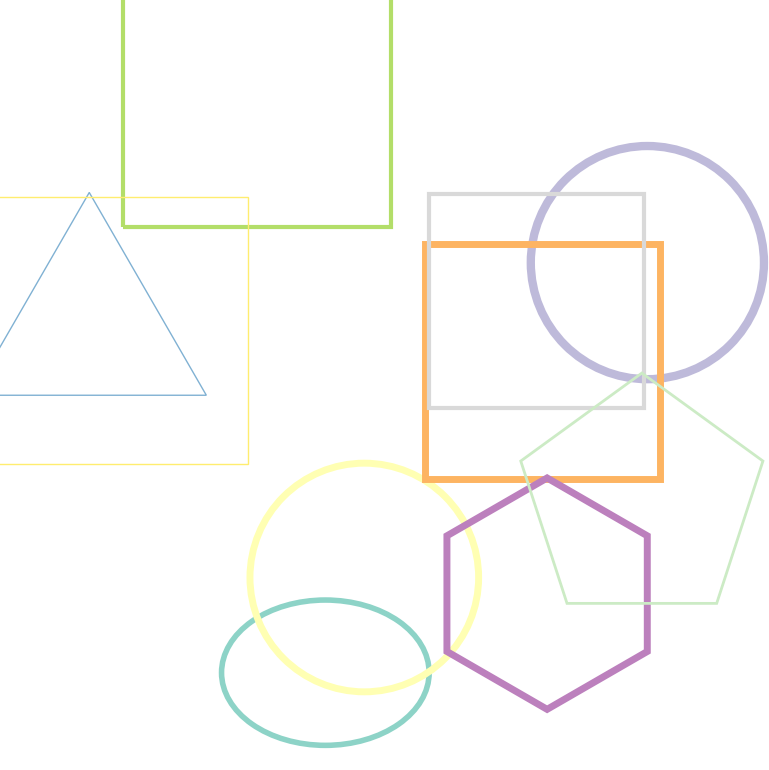[{"shape": "oval", "thickness": 2, "radius": 0.67, "center": [0.423, 0.126]}, {"shape": "circle", "thickness": 2.5, "radius": 0.74, "center": [0.473, 0.25]}, {"shape": "circle", "thickness": 3, "radius": 0.76, "center": [0.841, 0.659]}, {"shape": "triangle", "thickness": 0.5, "radius": 0.88, "center": [0.116, 0.574]}, {"shape": "square", "thickness": 2.5, "radius": 0.76, "center": [0.705, 0.53]}, {"shape": "square", "thickness": 1.5, "radius": 0.87, "center": [0.334, 0.88]}, {"shape": "square", "thickness": 1.5, "radius": 0.7, "center": [0.697, 0.609]}, {"shape": "hexagon", "thickness": 2.5, "radius": 0.75, "center": [0.711, 0.229]}, {"shape": "pentagon", "thickness": 1, "radius": 0.83, "center": [0.834, 0.35]}, {"shape": "square", "thickness": 0.5, "radius": 0.87, "center": [0.149, 0.571]}]